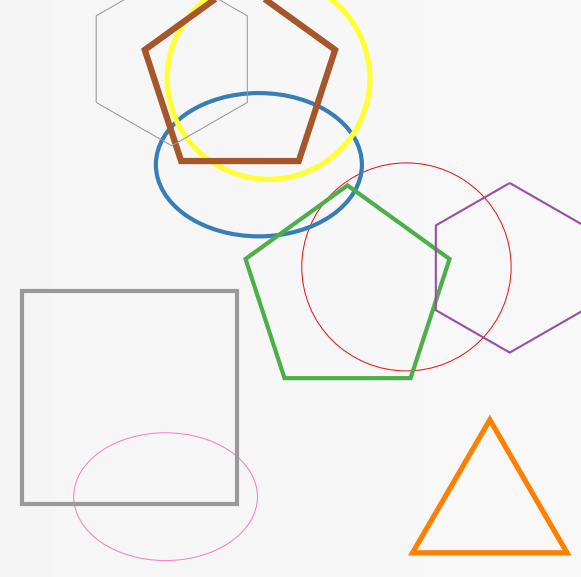[{"shape": "circle", "thickness": 0.5, "radius": 0.9, "center": [0.699, 0.537]}, {"shape": "oval", "thickness": 2, "radius": 0.89, "center": [0.445, 0.714]}, {"shape": "pentagon", "thickness": 2, "radius": 0.92, "center": [0.598, 0.494]}, {"shape": "hexagon", "thickness": 1, "radius": 0.73, "center": [0.877, 0.535]}, {"shape": "triangle", "thickness": 2.5, "radius": 0.77, "center": [0.843, 0.119]}, {"shape": "circle", "thickness": 2.5, "radius": 0.87, "center": [0.462, 0.863]}, {"shape": "pentagon", "thickness": 3, "radius": 0.86, "center": [0.413, 0.86]}, {"shape": "oval", "thickness": 0.5, "radius": 0.79, "center": [0.285, 0.139]}, {"shape": "square", "thickness": 2, "radius": 0.92, "center": [0.223, 0.311]}, {"shape": "hexagon", "thickness": 0.5, "radius": 0.75, "center": [0.295, 0.897]}]